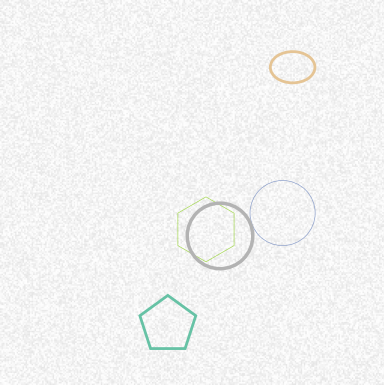[{"shape": "pentagon", "thickness": 2, "radius": 0.38, "center": [0.436, 0.156]}, {"shape": "circle", "thickness": 0.5, "radius": 0.42, "center": [0.734, 0.447]}, {"shape": "hexagon", "thickness": 0.5, "radius": 0.42, "center": [0.535, 0.404]}, {"shape": "oval", "thickness": 2, "radius": 0.29, "center": [0.76, 0.825]}, {"shape": "circle", "thickness": 2.5, "radius": 0.43, "center": [0.571, 0.387]}]